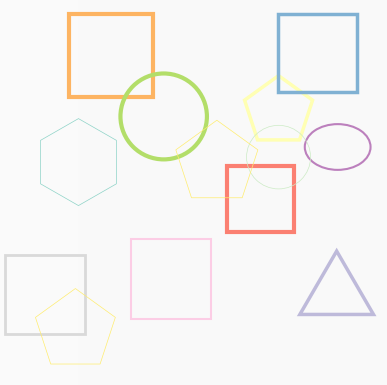[{"shape": "hexagon", "thickness": 0.5, "radius": 0.56, "center": [0.202, 0.579]}, {"shape": "pentagon", "thickness": 2.5, "radius": 0.46, "center": [0.719, 0.711]}, {"shape": "triangle", "thickness": 2.5, "radius": 0.55, "center": [0.869, 0.238]}, {"shape": "square", "thickness": 3, "radius": 0.43, "center": [0.672, 0.483]}, {"shape": "square", "thickness": 2.5, "radius": 0.51, "center": [0.819, 0.861]}, {"shape": "square", "thickness": 3, "radius": 0.54, "center": [0.287, 0.856]}, {"shape": "circle", "thickness": 3, "radius": 0.56, "center": [0.422, 0.698]}, {"shape": "square", "thickness": 1.5, "radius": 0.52, "center": [0.441, 0.276]}, {"shape": "square", "thickness": 2, "radius": 0.51, "center": [0.116, 0.235]}, {"shape": "oval", "thickness": 1.5, "radius": 0.42, "center": [0.871, 0.618]}, {"shape": "circle", "thickness": 0.5, "radius": 0.41, "center": [0.719, 0.592]}, {"shape": "pentagon", "thickness": 0.5, "radius": 0.56, "center": [0.56, 0.576]}, {"shape": "pentagon", "thickness": 0.5, "radius": 0.54, "center": [0.195, 0.142]}]